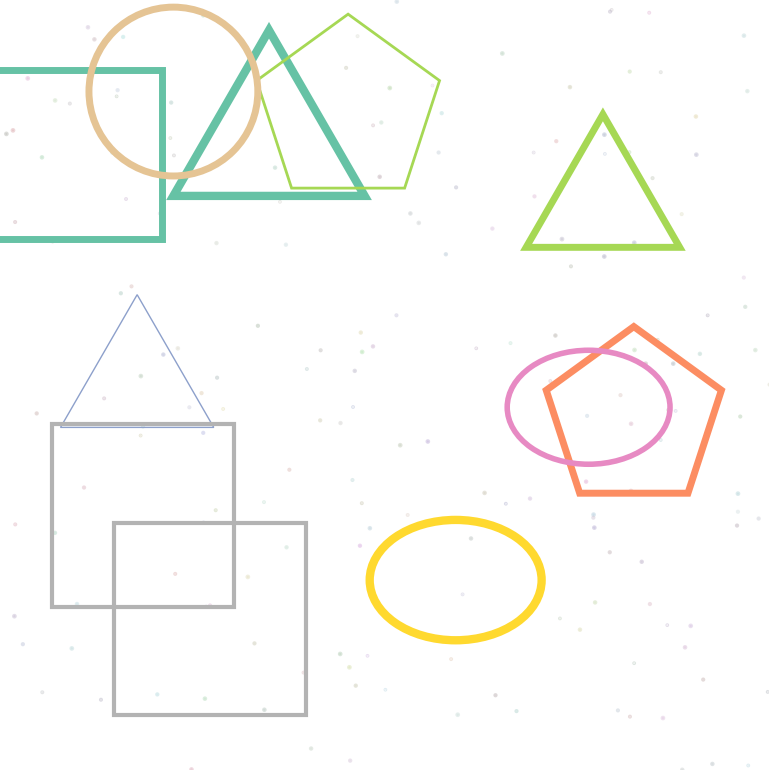[{"shape": "square", "thickness": 2.5, "radius": 0.55, "center": [0.101, 0.799]}, {"shape": "triangle", "thickness": 3, "radius": 0.72, "center": [0.349, 0.817]}, {"shape": "pentagon", "thickness": 2.5, "radius": 0.6, "center": [0.823, 0.456]}, {"shape": "triangle", "thickness": 0.5, "radius": 0.57, "center": [0.178, 0.502]}, {"shape": "oval", "thickness": 2, "radius": 0.53, "center": [0.764, 0.471]}, {"shape": "triangle", "thickness": 2.5, "radius": 0.58, "center": [0.783, 0.736]}, {"shape": "pentagon", "thickness": 1, "radius": 0.62, "center": [0.452, 0.857]}, {"shape": "oval", "thickness": 3, "radius": 0.56, "center": [0.592, 0.247]}, {"shape": "circle", "thickness": 2.5, "radius": 0.55, "center": [0.225, 0.881]}, {"shape": "square", "thickness": 1.5, "radius": 0.59, "center": [0.186, 0.33]}, {"shape": "square", "thickness": 1.5, "radius": 0.62, "center": [0.273, 0.196]}]